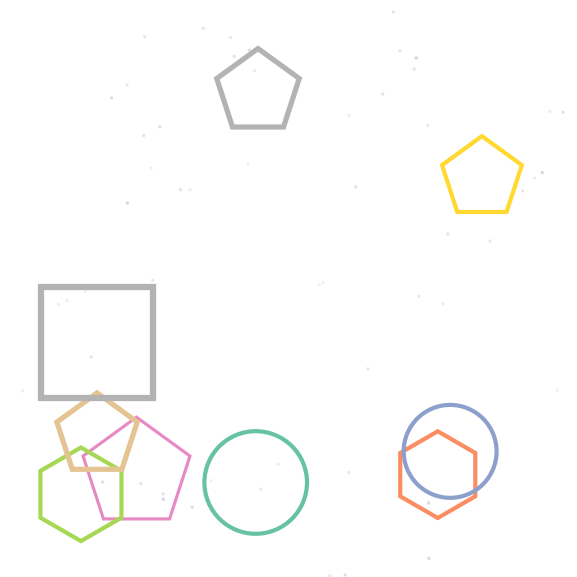[{"shape": "circle", "thickness": 2, "radius": 0.44, "center": [0.443, 0.164]}, {"shape": "hexagon", "thickness": 2, "radius": 0.38, "center": [0.758, 0.177]}, {"shape": "circle", "thickness": 2, "radius": 0.4, "center": [0.779, 0.218]}, {"shape": "pentagon", "thickness": 1.5, "radius": 0.49, "center": [0.236, 0.179]}, {"shape": "hexagon", "thickness": 2, "radius": 0.4, "center": [0.14, 0.143]}, {"shape": "pentagon", "thickness": 2, "radius": 0.36, "center": [0.835, 0.691]}, {"shape": "pentagon", "thickness": 2.5, "radius": 0.37, "center": [0.168, 0.246]}, {"shape": "pentagon", "thickness": 2.5, "radius": 0.38, "center": [0.447, 0.84]}, {"shape": "square", "thickness": 3, "radius": 0.48, "center": [0.168, 0.405]}]